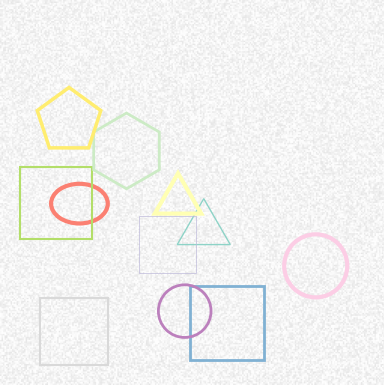[{"shape": "triangle", "thickness": 1, "radius": 0.4, "center": [0.529, 0.404]}, {"shape": "triangle", "thickness": 3, "radius": 0.35, "center": [0.462, 0.48]}, {"shape": "square", "thickness": 0.5, "radius": 0.37, "center": [0.436, 0.366]}, {"shape": "oval", "thickness": 3, "radius": 0.37, "center": [0.206, 0.471]}, {"shape": "square", "thickness": 2, "radius": 0.48, "center": [0.589, 0.162]}, {"shape": "square", "thickness": 1.5, "radius": 0.47, "center": [0.145, 0.473]}, {"shape": "circle", "thickness": 3, "radius": 0.41, "center": [0.82, 0.309]}, {"shape": "square", "thickness": 1.5, "radius": 0.44, "center": [0.193, 0.139]}, {"shape": "circle", "thickness": 2, "radius": 0.34, "center": [0.48, 0.192]}, {"shape": "hexagon", "thickness": 2, "radius": 0.49, "center": [0.329, 0.608]}, {"shape": "pentagon", "thickness": 2.5, "radius": 0.43, "center": [0.179, 0.686]}]